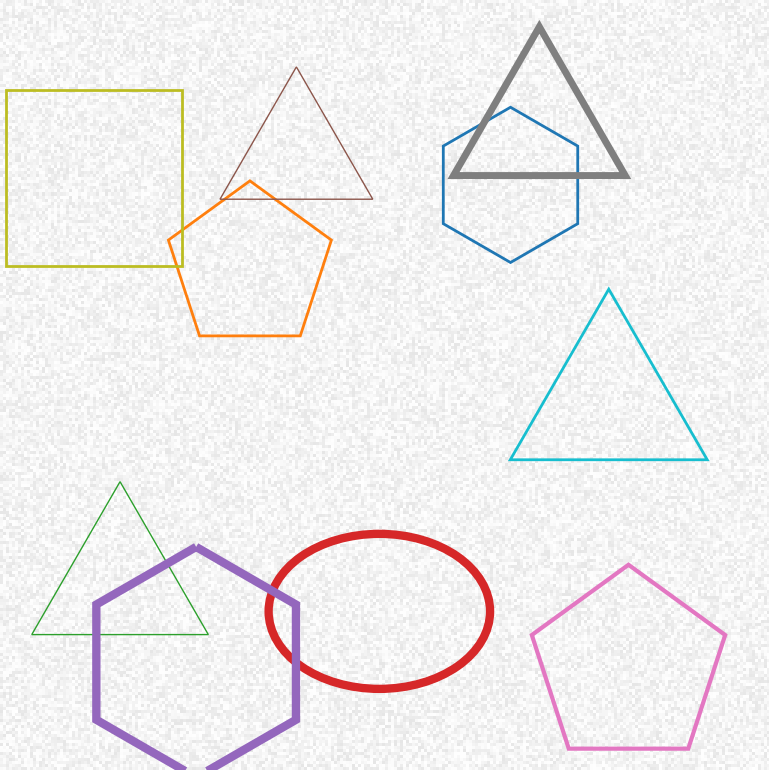[{"shape": "hexagon", "thickness": 1, "radius": 0.5, "center": [0.663, 0.76]}, {"shape": "pentagon", "thickness": 1, "radius": 0.56, "center": [0.325, 0.654]}, {"shape": "triangle", "thickness": 0.5, "radius": 0.66, "center": [0.156, 0.242]}, {"shape": "oval", "thickness": 3, "radius": 0.72, "center": [0.493, 0.206]}, {"shape": "hexagon", "thickness": 3, "radius": 0.75, "center": [0.255, 0.14]}, {"shape": "triangle", "thickness": 0.5, "radius": 0.57, "center": [0.385, 0.799]}, {"shape": "pentagon", "thickness": 1.5, "radius": 0.66, "center": [0.816, 0.135]}, {"shape": "triangle", "thickness": 2.5, "radius": 0.64, "center": [0.7, 0.836]}, {"shape": "square", "thickness": 1, "radius": 0.57, "center": [0.122, 0.769]}, {"shape": "triangle", "thickness": 1, "radius": 0.74, "center": [0.791, 0.477]}]